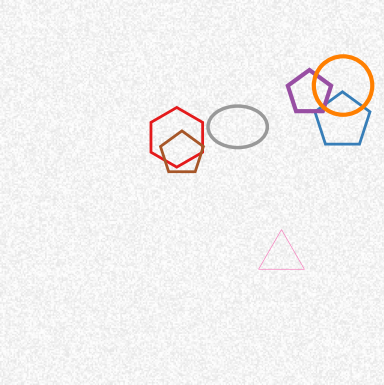[{"shape": "hexagon", "thickness": 2, "radius": 0.39, "center": [0.459, 0.643]}, {"shape": "pentagon", "thickness": 2, "radius": 0.38, "center": [0.89, 0.686]}, {"shape": "pentagon", "thickness": 3, "radius": 0.3, "center": [0.804, 0.759]}, {"shape": "circle", "thickness": 3, "radius": 0.38, "center": [0.891, 0.778]}, {"shape": "pentagon", "thickness": 2, "radius": 0.29, "center": [0.473, 0.601]}, {"shape": "triangle", "thickness": 0.5, "radius": 0.34, "center": [0.731, 0.335]}, {"shape": "oval", "thickness": 2.5, "radius": 0.39, "center": [0.617, 0.671]}]